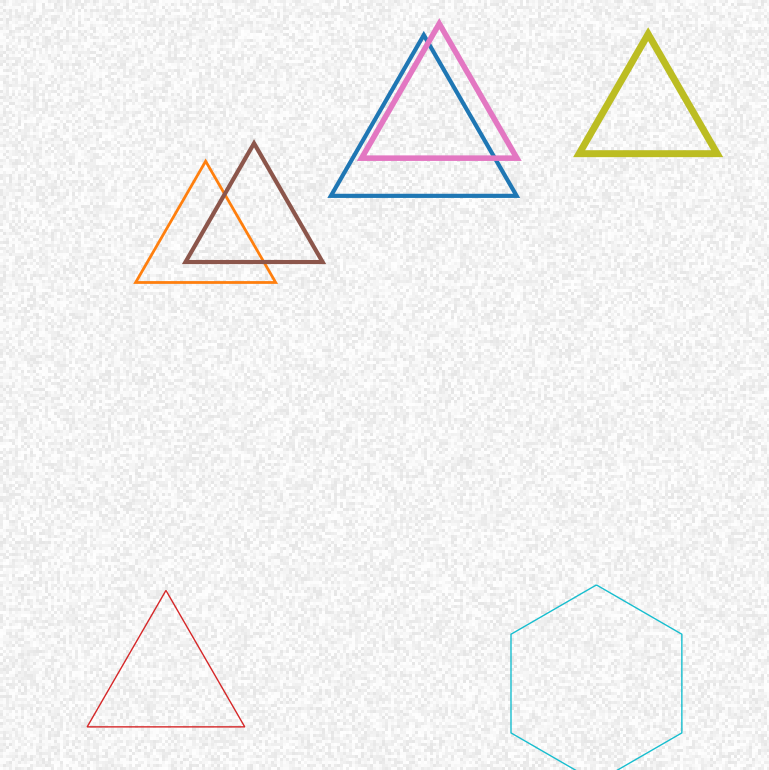[{"shape": "triangle", "thickness": 1.5, "radius": 0.7, "center": [0.55, 0.815]}, {"shape": "triangle", "thickness": 1, "radius": 0.53, "center": [0.267, 0.686]}, {"shape": "triangle", "thickness": 0.5, "radius": 0.59, "center": [0.216, 0.115]}, {"shape": "triangle", "thickness": 1.5, "radius": 0.51, "center": [0.33, 0.711]}, {"shape": "triangle", "thickness": 2, "radius": 0.58, "center": [0.57, 0.853]}, {"shape": "triangle", "thickness": 2.5, "radius": 0.52, "center": [0.842, 0.852]}, {"shape": "hexagon", "thickness": 0.5, "radius": 0.64, "center": [0.775, 0.112]}]